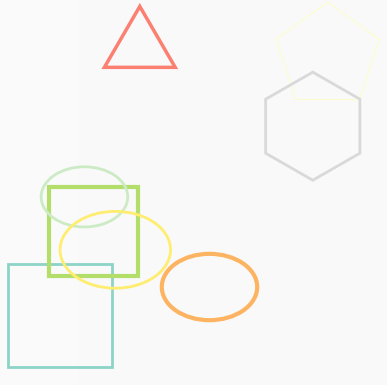[{"shape": "square", "thickness": 2, "radius": 0.67, "center": [0.155, 0.181]}, {"shape": "pentagon", "thickness": 0.5, "radius": 0.7, "center": [0.846, 0.854]}, {"shape": "triangle", "thickness": 2.5, "radius": 0.53, "center": [0.361, 0.878]}, {"shape": "oval", "thickness": 3, "radius": 0.62, "center": [0.541, 0.255]}, {"shape": "square", "thickness": 3, "radius": 0.58, "center": [0.241, 0.399]}, {"shape": "hexagon", "thickness": 2, "radius": 0.7, "center": [0.807, 0.672]}, {"shape": "oval", "thickness": 2, "radius": 0.56, "center": [0.218, 0.489]}, {"shape": "oval", "thickness": 2, "radius": 0.71, "center": [0.298, 0.351]}]